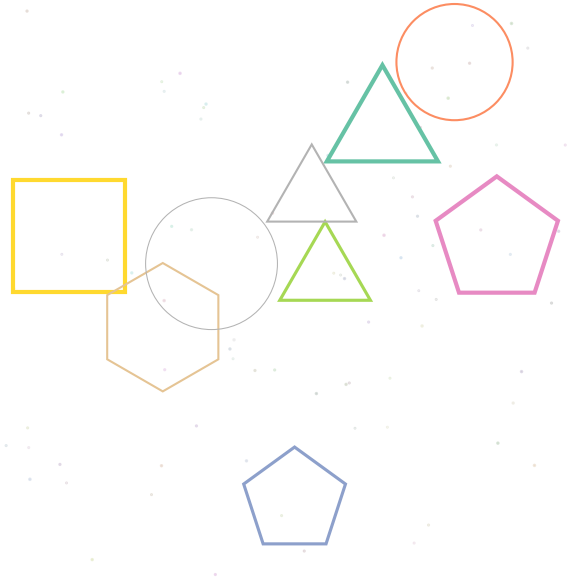[{"shape": "triangle", "thickness": 2, "radius": 0.56, "center": [0.662, 0.775]}, {"shape": "circle", "thickness": 1, "radius": 0.5, "center": [0.787, 0.892]}, {"shape": "pentagon", "thickness": 1.5, "radius": 0.46, "center": [0.51, 0.132]}, {"shape": "pentagon", "thickness": 2, "radius": 0.56, "center": [0.86, 0.582]}, {"shape": "triangle", "thickness": 1.5, "radius": 0.45, "center": [0.563, 0.524]}, {"shape": "square", "thickness": 2, "radius": 0.49, "center": [0.119, 0.59]}, {"shape": "hexagon", "thickness": 1, "radius": 0.56, "center": [0.282, 0.433]}, {"shape": "triangle", "thickness": 1, "radius": 0.45, "center": [0.54, 0.66]}, {"shape": "circle", "thickness": 0.5, "radius": 0.57, "center": [0.366, 0.543]}]